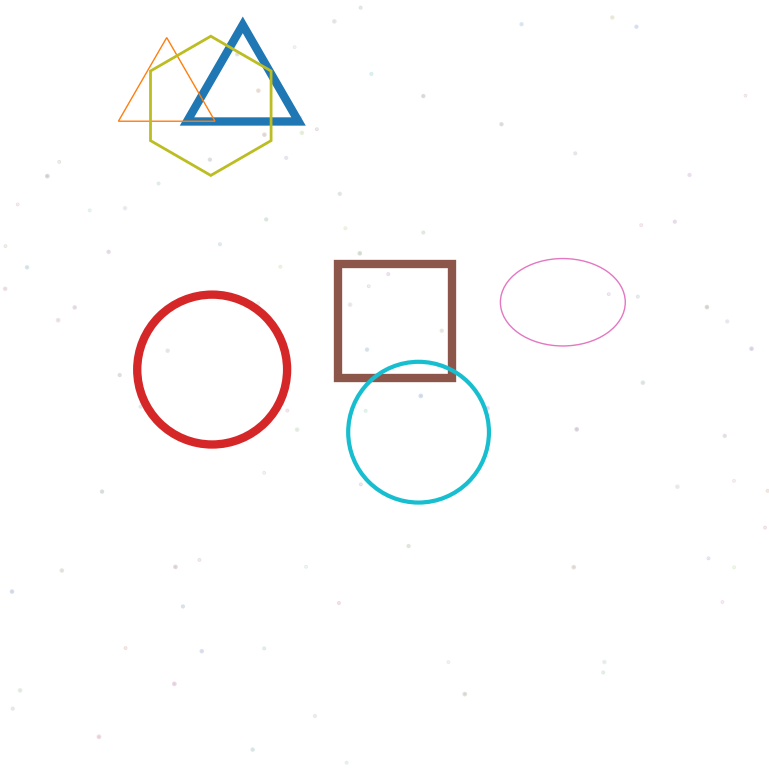[{"shape": "triangle", "thickness": 3, "radius": 0.42, "center": [0.315, 0.884]}, {"shape": "triangle", "thickness": 0.5, "radius": 0.36, "center": [0.217, 0.879]}, {"shape": "circle", "thickness": 3, "radius": 0.49, "center": [0.276, 0.52]}, {"shape": "square", "thickness": 3, "radius": 0.37, "center": [0.513, 0.583]}, {"shape": "oval", "thickness": 0.5, "radius": 0.41, "center": [0.731, 0.607]}, {"shape": "hexagon", "thickness": 1, "radius": 0.45, "center": [0.274, 0.863]}, {"shape": "circle", "thickness": 1.5, "radius": 0.46, "center": [0.544, 0.439]}]